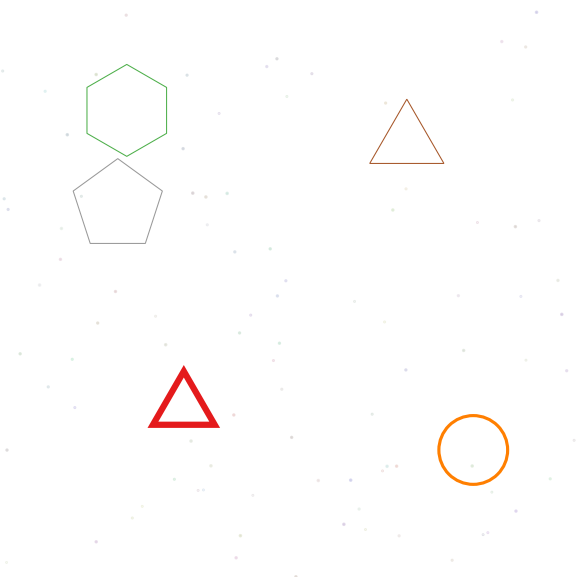[{"shape": "triangle", "thickness": 3, "radius": 0.31, "center": [0.318, 0.294]}, {"shape": "hexagon", "thickness": 0.5, "radius": 0.4, "center": [0.22, 0.808]}, {"shape": "circle", "thickness": 1.5, "radius": 0.3, "center": [0.82, 0.22]}, {"shape": "triangle", "thickness": 0.5, "radius": 0.37, "center": [0.704, 0.753]}, {"shape": "pentagon", "thickness": 0.5, "radius": 0.41, "center": [0.204, 0.643]}]